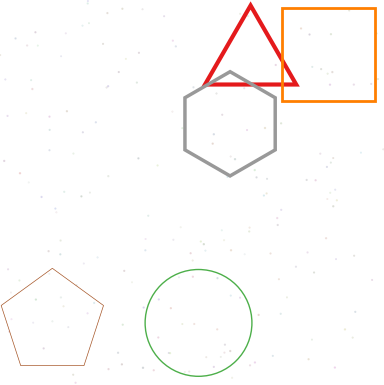[{"shape": "triangle", "thickness": 3, "radius": 0.68, "center": [0.651, 0.849]}, {"shape": "circle", "thickness": 1, "radius": 0.69, "center": [0.516, 0.161]}, {"shape": "square", "thickness": 2, "radius": 0.6, "center": [0.854, 0.857]}, {"shape": "pentagon", "thickness": 0.5, "radius": 0.7, "center": [0.136, 0.163]}, {"shape": "hexagon", "thickness": 2.5, "radius": 0.68, "center": [0.598, 0.678]}]